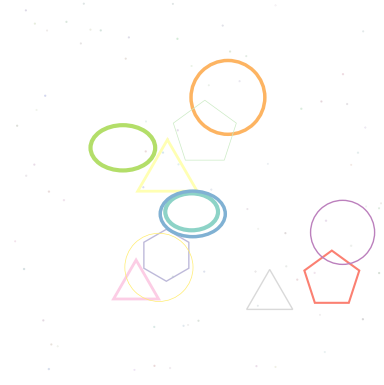[{"shape": "oval", "thickness": 3, "radius": 0.34, "center": [0.498, 0.45]}, {"shape": "triangle", "thickness": 2, "radius": 0.45, "center": [0.435, 0.548]}, {"shape": "hexagon", "thickness": 1, "radius": 0.34, "center": [0.432, 0.337]}, {"shape": "pentagon", "thickness": 1.5, "radius": 0.38, "center": [0.862, 0.274]}, {"shape": "oval", "thickness": 2.5, "radius": 0.42, "center": [0.501, 0.444]}, {"shape": "circle", "thickness": 2.5, "radius": 0.48, "center": [0.592, 0.747]}, {"shape": "oval", "thickness": 3, "radius": 0.42, "center": [0.319, 0.616]}, {"shape": "triangle", "thickness": 2, "radius": 0.34, "center": [0.353, 0.257]}, {"shape": "triangle", "thickness": 1, "radius": 0.35, "center": [0.7, 0.231]}, {"shape": "circle", "thickness": 1, "radius": 0.42, "center": [0.89, 0.396]}, {"shape": "pentagon", "thickness": 0.5, "radius": 0.43, "center": [0.532, 0.654]}, {"shape": "circle", "thickness": 0.5, "radius": 0.44, "center": [0.413, 0.306]}]